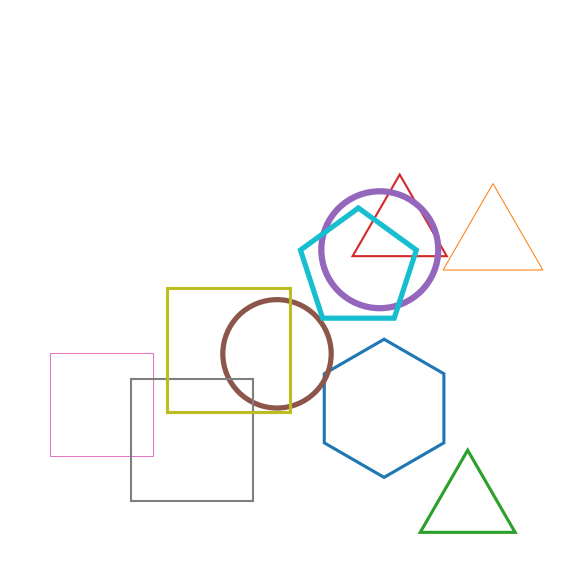[{"shape": "hexagon", "thickness": 1.5, "radius": 0.6, "center": [0.665, 0.292]}, {"shape": "triangle", "thickness": 0.5, "radius": 0.5, "center": [0.854, 0.581]}, {"shape": "triangle", "thickness": 1.5, "radius": 0.47, "center": [0.81, 0.125]}, {"shape": "triangle", "thickness": 1, "radius": 0.47, "center": [0.692, 0.603]}, {"shape": "circle", "thickness": 3, "radius": 0.51, "center": [0.658, 0.567]}, {"shape": "circle", "thickness": 2.5, "radius": 0.47, "center": [0.48, 0.386]}, {"shape": "square", "thickness": 0.5, "radius": 0.44, "center": [0.176, 0.299]}, {"shape": "square", "thickness": 1, "radius": 0.53, "center": [0.333, 0.238]}, {"shape": "square", "thickness": 1.5, "radius": 0.54, "center": [0.396, 0.393]}, {"shape": "pentagon", "thickness": 2.5, "radius": 0.53, "center": [0.621, 0.534]}]